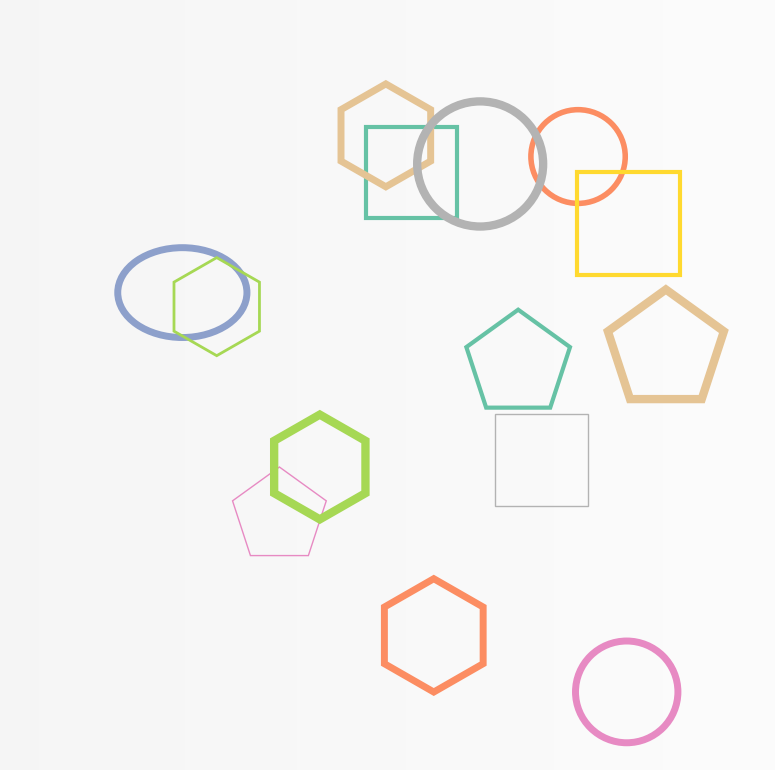[{"shape": "square", "thickness": 1.5, "radius": 0.3, "center": [0.531, 0.776]}, {"shape": "pentagon", "thickness": 1.5, "radius": 0.35, "center": [0.669, 0.527]}, {"shape": "circle", "thickness": 2, "radius": 0.3, "center": [0.746, 0.797]}, {"shape": "hexagon", "thickness": 2.5, "radius": 0.37, "center": [0.56, 0.175]}, {"shape": "oval", "thickness": 2.5, "radius": 0.42, "center": [0.235, 0.62]}, {"shape": "pentagon", "thickness": 0.5, "radius": 0.32, "center": [0.361, 0.33]}, {"shape": "circle", "thickness": 2.5, "radius": 0.33, "center": [0.809, 0.101]}, {"shape": "hexagon", "thickness": 3, "radius": 0.34, "center": [0.413, 0.394]}, {"shape": "hexagon", "thickness": 1, "radius": 0.32, "center": [0.28, 0.602]}, {"shape": "square", "thickness": 1.5, "radius": 0.33, "center": [0.811, 0.71]}, {"shape": "pentagon", "thickness": 3, "radius": 0.39, "center": [0.859, 0.545]}, {"shape": "hexagon", "thickness": 2.5, "radius": 0.33, "center": [0.498, 0.824]}, {"shape": "circle", "thickness": 3, "radius": 0.41, "center": [0.62, 0.787]}, {"shape": "square", "thickness": 0.5, "radius": 0.3, "center": [0.699, 0.403]}]